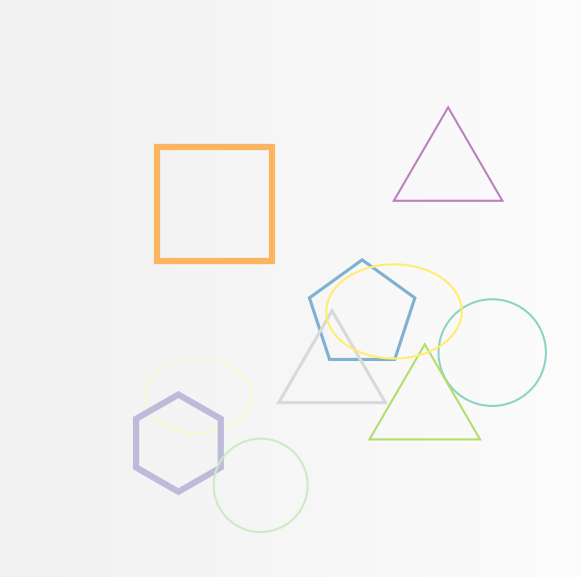[{"shape": "circle", "thickness": 1, "radius": 0.46, "center": [0.847, 0.389]}, {"shape": "oval", "thickness": 0.5, "radius": 0.46, "center": [0.342, 0.314]}, {"shape": "hexagon", "thickness": 3, "radius": 0.42, "center": [0.307, 0.232]}, {"shape": "pentagon", "thickness": 1.5, "radius": 0.48, "center": [0.623, 0.454]}, {"shape": "square", "thickness": 3, "radius": 0.5, "center": [0.368, 0.646]}, {"shape": "triangle", "thickness": 1, "radius": 0.55, "center": [0.731, 0.293]}, {"shape": "triangle", "thickness": 1.5, "radius": 0.53, "center": [0.571, 0.355]}, {"shape": "triangle", "thickness": 1, "radius": 0.54, "center": [0.771, 0.705]}, {"shape": "circle", "thickness": 1, "radius": 0.4, "center": [0.448, 0.159]}, {"shape": "oval", "thickness": 1, "radius": 0.58, "center": [0.678, 0.46]}]